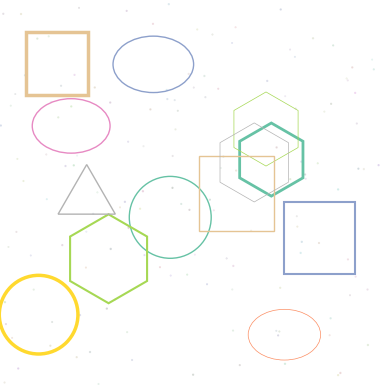[{"shape": "hexagon", "thickness": 2, "radius": 0.47, "center": [0.705, 0.586]}, {"shape": "circle", "thickness": 1, "radius": 0.53, "center": [0.442, 0.435]}, {"shape": "oval", "thickness": 0.5, "radius": 0.47, "center": [0.739, 0.131]}, {"shape": "oval", "thickness": 1, "radius": 0.52, "center": [0.398, 0.833]}, {"shape": "square", "thickness": 1.5, "radius": 0.46, "center": [0.83, 0.382]}, {"shape": "oval", "thickness": 1, "radius": 0.51, "center": [0.185, 0.673]}, {"shape": "hexagon", "thickness": 0.5, "radius": 0.48, "center": [0.691, 0.665]}, {"shape": "hexagon", "thickness": 1.5, "radius": 0.58, "center": [0.282, 0.328]}, {"shape": "circle", "thickness": 2.5, "radius": 0.51, "center": [0.1, 0.183]}, {"shape": "square", "thickness": 2.5, "radius": 0.41, "center": [0.149, 0.834]}, {"shape": "square", "thickness": 1, "radius": 0.48, "center": [0.615, 0.497]}, {"shape": "triangle", "thickness": 1, "radius": 0.43, "center": [0.225, 0.487]}, {"shape": "hexagon", "thickness": 0.5, "radius": 0.51, "center": [0.66, 0.578]}]